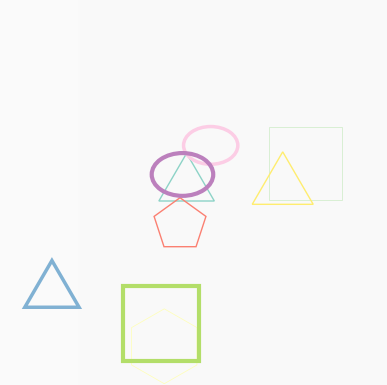[{"shape": "triangle", "thickness": 1, "radius": 0.41, "center": [0.482, 0.519]}, {"shape": "hexagon", "thickness": 0.5, "radius": 0.49, "center": [0.424, 0.101]}, {"shape": "pentagon", "thickness": 1, "radius": 0.35, "center": [0.465, 0.416]}, {"shape": "triangle", "thickness": 2.5, "radius": 0.4, "center": [0.134, 0.242]}, {"shape": "square", "thickness": 3, "radius": 0.49, "center": [0.416, 0.16]}, {"shape": "oval", "thickness": 2.5, "radius": 0.35, "center": [0.544, 0.622]}, {"shape": "oval", "thickness": 3, "radius": 0.4, "center": [0.471, 0.547]}, {"shape": "square", "thickness": 0.5, "radius": 0.47, "center": [0.788, 0.576]}, {"shape": "triangle", "thickness": 1, "radius": 0.45, "center": [0.73, 0.515]}]